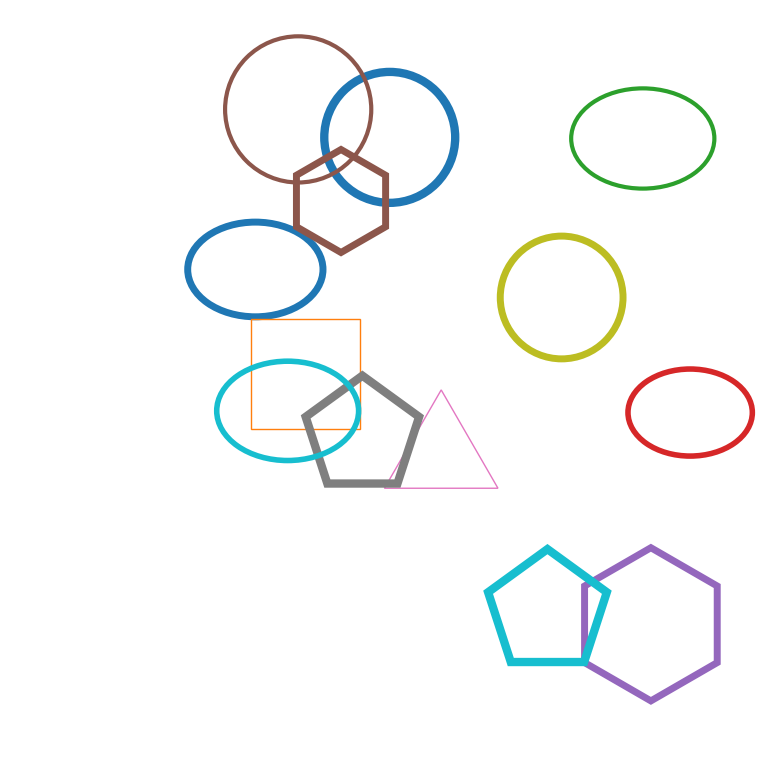[{"shape": "circle", "thickness": 3, "radius": 0.43, "center": [0.506, 0.822]}, {"shape": "oval", "thickness": 2.5, "radius": 0.44, "center": [0.332, 0.65]}, {"shape": "square", "thickness": 0.5, "radius": 0.35, "center": [0.397, 0.514]}, {"shape": "oval", "thickness": 1.5, "radius": 0.46, "center": [0.835, 0.82]}, {"shape": "oval", "thickness": 2, "radius": 0.4, "center": [0.896, 0.464]}, {"shape": "hexagon", "thickness": 2.5, "radius": 0.5, "center": [0.845, 0.189]}, {"shape": "hexagon", "thickness": 2.5, "radius": 0.33, "center": [0.443, 0.739]}, {"shape": "circle", "thickness": 1.5, "radius": 0.47, "center": [0.387, 0.858]}, {"shape": "triangle", "thickness": 0.5, "radius": 0.43, "center": [0.573, 0.408]}, {"shape": "pentagon", "thickness": 3, "radius": 0.39, "center": [0.471, 0.435]}, {"shape": "circle", "thickness": 2.5, "radius": 0.4, "center": [0.729, 0.614]}, {"shape": "oval", "thickness": 2, "radius": 0.46, "center": [0.374, 0.466]}, {"shape": "pentagon", "thickness": 3, "radius": 0.41, "center": [0.711, 0.206]}]